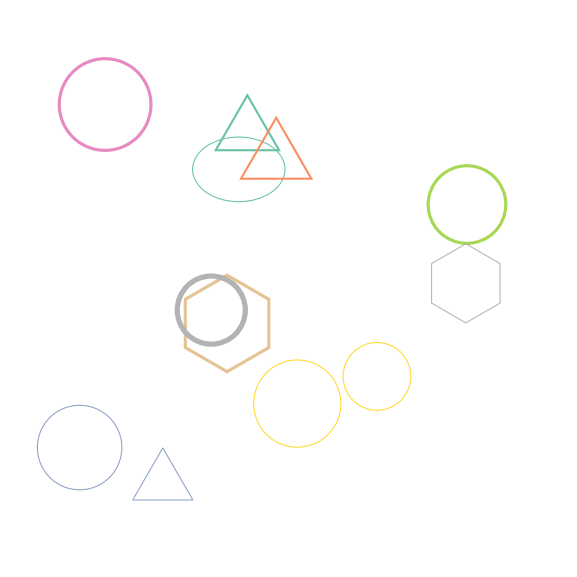[{"shape": "oval", "thickness": 0.5, "radius": 0.4, "center": [0.414, 0.706]}, {"shape": "triangle", "thickness": 1, "radius": 0.32, "center": [0.428, 0.771]}, {"shape": "triangle", "thickness": 1, "radius": 0.35, "center": [0.478, 0.725]}, {"shape": "triangle", "thickness": 0.5, "radius": 0.3, "center": [0.282, 0.163]}, {"shape": "circle", "thickness": 0.5, "radius": 0.37, "center": [0.138, 0.224]}, {"shape": "circle", "thickness": 1.5, "radius": 0.4, "center": [0.182, 0.818]}, {"shape": "circle", "thickness": 1.5, "radius": 0.34, "center": [0.809, 0.645]}, {"shape": "circle", "thickness": 0.5, "radius": 0.38, "center": [0.515, 0.3]}, {"shape": "circle", "thickness": 0.5, "radius": 0.29, "center": [0.653, 0.347]}, {"shape": "hexagon", "thickness": 1.5, "radius": 0.42, "center": [0.393, 0.439]}, {"shape": "circle", "thickness": 2.5, "radius": 0.29, "center": [0.366, 0.462]}, {"shape": "hexagon", "thickness": 0.5, "radius": 0.34, "center": [0.807, 0.509]}]